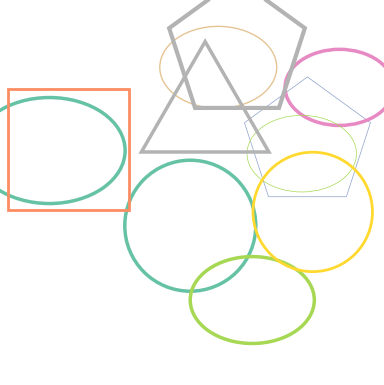[{"shape": "circle", "thickness": 2.5, "radius": 0.85, "center": [0.494, 0.414]}, {"shape": "oval", "thickness": 2.5, "radius": 0.98, "center": [0.128, 0.609]}, {"shape": "square", "thickness": 2, "radius": 0.78, "center": [0.178, 0.612]}, {"shape": "pentagon", "thickness": 0.5, "radius": 0.86, "center": [0.799, 0.628]}, {"shape": "oval", "thickness": 2.5, "radius": 0.71, "center": [0.882, 0.773]}, {"shape": "oval", "thickness": 2.5, "radius": 0.81, "center": [0.655, 0.221]}, {"shape": "oval", "thickness": 0.5, "radius": 0.71, "center": [0.784, 0.601]}, {"shape": "circle", "thickness": 2, "radius": 0.78, "center": [0.812, 0.45]}, {"shape": "oval", "thickness": 1, "radius": 0.76, "center": [0.567, 0.825]}, {"shape": "pentagon", "thickness": 3, "radius": 0.93, "center": [0.616, 0.87]}, {"shape": "triangle", "thickness": 2.5, "radius": 0.96, "center": [0.533, 0.701]}]